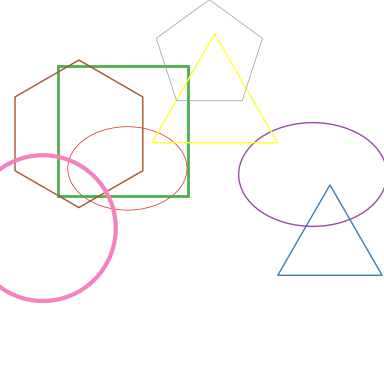[{"shape": "oval", "thickness": 0.5, "radius": 0.77, "center": [0.331, 0.563]}, {"shape": "triangle", "thickness": 1, "radius": 0.78, "center": [0.857, 0.363]}, {"shape": "square", "thickness": 2, "radius": 0.84, "center": [0.319, 0.661]}, {"shape": "oval", "thickness": 1, "radius": 0.96, "center": [0.812, 0.547]}, {"shape": "triangle", "thickness": 1, "radius": 0.94, "center": [0.558, 0.724]}, {"shape": "hexagon", "thickness": 1, "radius": 0.96, "center": [0.205, 0.652]}, {"shape": "circle", "thickness": 3, "radius": 0.95, "center": [0.111, 0.407]}, {"shape": "pentagon", "thickness": 0.5, "radius": 0.73, "center": [0.544, 0.856]}]